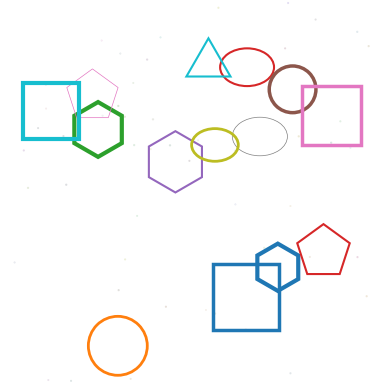[{"shape": "square", "thickness": 2.5, "radius": 0.42, "center": [0.639, 0.228]}, {"shape": "hexagon", "thickness": 3, "radius": 0.31, "center": [0.722, 0.306]}, {"shape": "circle", "thickness": 2, "radius": 0.38, "center": [0.306, 0.102]}, {"shape": "hexagon", "thickness": 3, "radius": 0.36, "center": [0.255, 0.664]}, {"shape": "oval", "thickness": 1.5, "radius": 0.35, "center": [0.642, 0.825]}, {"shape": "pentagon", "thickness": 1.5, "radius": 0.36, "center": [0.84, 0.346]}, {"shape": "hexagon", "thickness": 1.5, "radius": 0.4, "center": [0.456, 0.58]}, {"shape": "circle", "thickness": 2.5, "radius": 0.3, "center": [0.76, 0.768]}, {"shape": "pentagon", "thickness": 0.5, "radius": 0.35, "center": [0.24, 0.751]}, {"shape": "square", "thickness": 2.5, "radius": 0.38, "center": [0.861, 0.7]}, {"shape": "oval", "thickness": 0.5, "radius": 0.36, "center": [0.675, 0.645]}, {"shape": "oval", "thickness": 2, "radius": 0.3, "center": [0.558, 0.623]}, {"shape": "triangle", "thickness": 1.5, "radius": 0.33, "center": [0.541, 0.834]}, {"shape": "square", "thickness": 3, "radius": 0.36, "center": [0.132, 0.712]}]